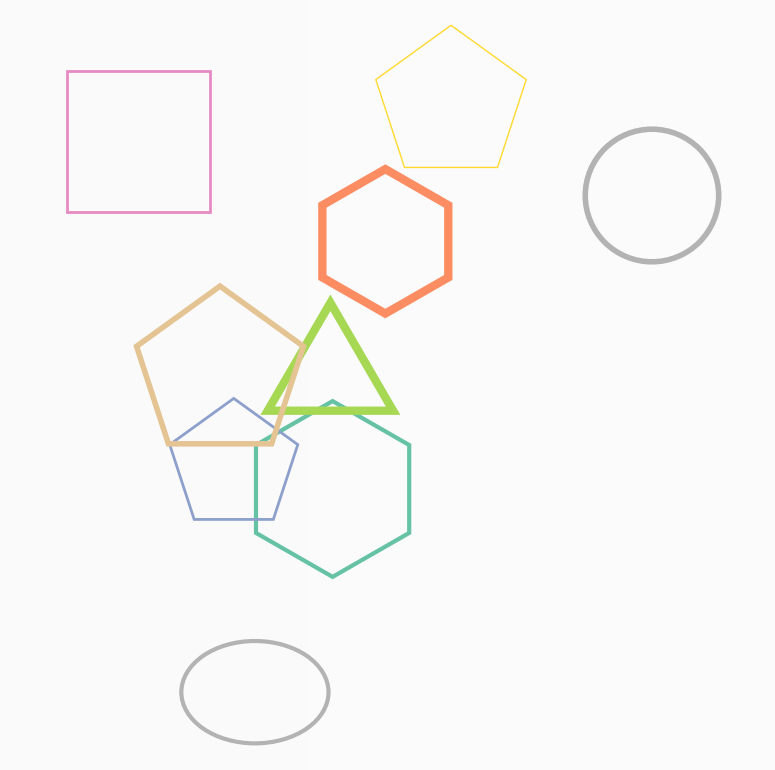[{"shape": "hexagon", "thickness": 1.5, "radius": 0.57, "center": [0.429, 0.365]}, {"shape": "hexagon", "thickness": 3, "radius": 0.47, "center": [0.497, 0.687]}, {"shape": "pentagon", "thickness": 1, "radius": 0.43, "center": [0.302, 0.396]}, {"shape": "square", "thickness": 1, "radius": 0.46, "center": [0.178, 0.816]}, {"shape": "triangle", "thickness": 3, "radius": 0.47, "center": [0.426, 0.513]}, {"shape": "pentagon", "thickness": 0.5, "radius": 0.51, "center": [0.582, 0.865]}, {"shape": "pentagon", "thickness": 2, "radius": 0.57, "center": [0.284, 0.515]}, {"shape": "oval", "thickness": 1.5, "radius": 0.47, "center": [0.329, 0.101]}, {"shape": "circle", "thickness": 2, "radius": 0.43, "center": [0.841, 0.746]}]